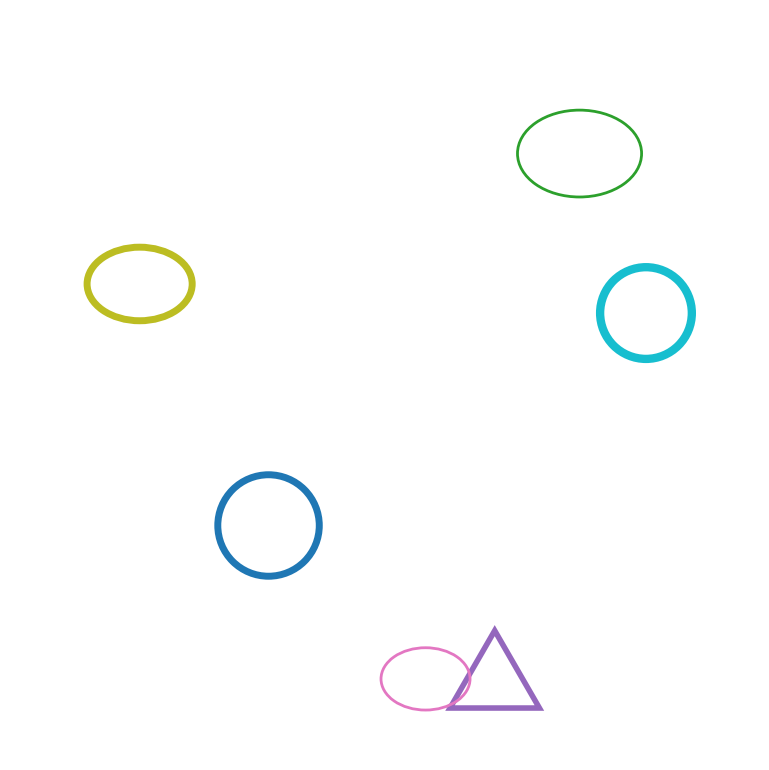[{"shape": "circle", "thickness": 2.5, "radius": 0.33, "center": [0.349, 0.318]}, {"shape": "oval", "thickness": 1, "radius": 0.4, "center": [0.753, 0.801]}, {"shape": "triangle", "thickness": 2, "radius": 0.33, "center": [0.642, 0.114]}, {"shape": "oval", "thickness": 1, "radius": 0.29, "center": [0.553, 0.118]}, {"shape": "oval", "thickness": 2.5, "radius": 0.34, "center": [0.181, 0.631]}, {"shape": "circle", "thickness": 3, "radius": 0.3, "center": [0.839, 0.593]}]